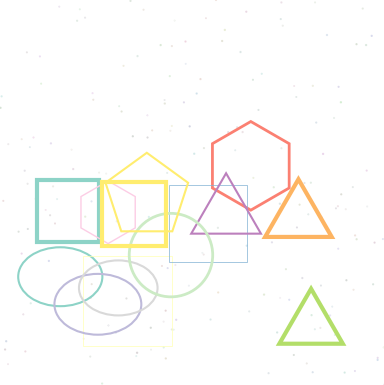[{"shape": "square", "thickness": 3, "radius": 0.4, "center": [0.178, 0.451]}, {"shape": "oval", "thickness": 1.5, "radius": 0.55, "center": [0.157, 0.281]}, {"shape": "square", "thickness": 0.5, "radius": 0.58, "center": [0.331, 0.218]}, {"shape": "oval", "thickness": 1.5, "radius": 0.56, "center": [0.254, 0.21]}, {"shape": "hexagon", "thickness": 2, "radius": 0.58, "center": [0.651, 0.569]}, {"shape": "square", "thickness": 0.5, "radius": 0.5, "center": [0.54, 0.42]}, {"shape": "triangle", "thickness": 3, "radius": 0.5, "center": [0.775, 0.435]}, {"shape": "triangle", "thickness": 3, "radius": 0.48, "center": [0.808, 0.155]}, {"shape": "hexagon", "thickness": 1, "radius": 0.41, "center": [0.281, 0.449]}, {"shape": "oval", "thickness": 1.5, "radius": 0.51, "center": [0.307, 0.252]}, {"shape": "triangle", "thickness": 1.5, "radius": 0.52, "center": [0.587, 0.445]}, {"shape": "circle", "thickness": 2, "radius": 0.54, "center": [0.444, 0.337]}, {"shape": "square", "thickness": 3, "radius": 0.42, "center": [0.348, 0.444]}, {"shape": "pentagon", "thickness": 1.5, "radius": 0.56, "center": [0.381, 0.49]}]